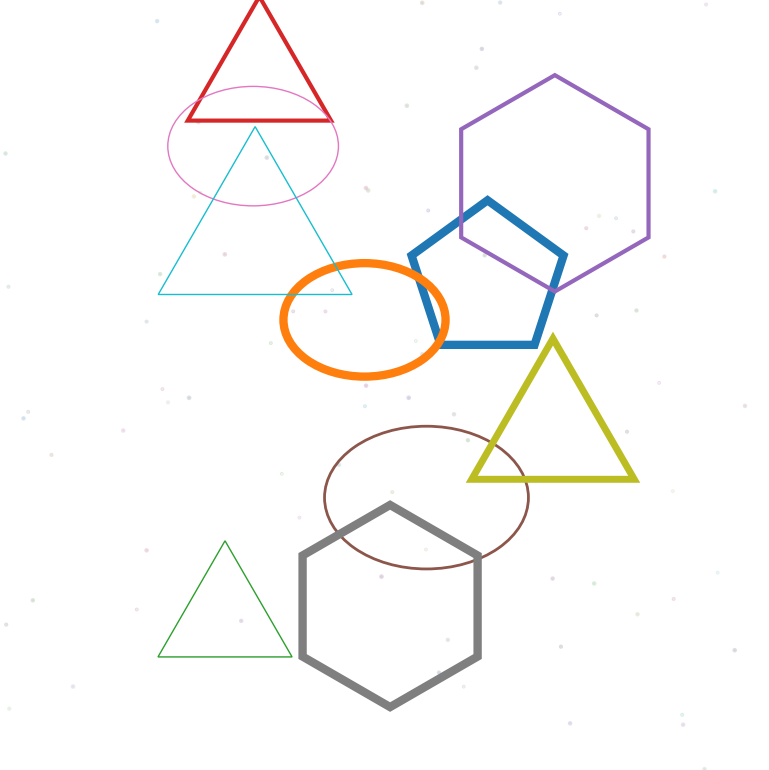[{"shape": "pentagon", "thickness": 3, "radius": 0.52, "center": [0.633, 0.636]}, {"shape": "oval", "thickness": 3, "radius": 0.53, "center": [0.473, 0.585]}, {"shape": "triangle", "thickness": 0.5, "radius": 0.5, "center": [0.292, 0.197]}, {"shape": "triangle", "thickness": 1.5, "radius": 0.54, "center": [0.337, 0.897]}, {"shape": "hexagon", "thickness": 1.5, "radius": 0.7, "center": [0.721, 0.762]}, {"shape": "oval", "thickness": 1, "radius": 0.66, "center": [0.554, 0.354]}, {"shape": "oval", "thickness": 0.5, "radius": 0.55, "center": [0.329, 0.81]}, {"shape": "hexagon", "thickness": 3, "radius": 0.66, "center": [0.507, 0.213]}, {"shape": "triangle", "thickness": 2.5, "radius": 0.61, "center": [0.718, 0.438]}, {"shape": "triangle", "thickness": 0.5, "radius": 0.73, "center": [0.331, 0.69]}]